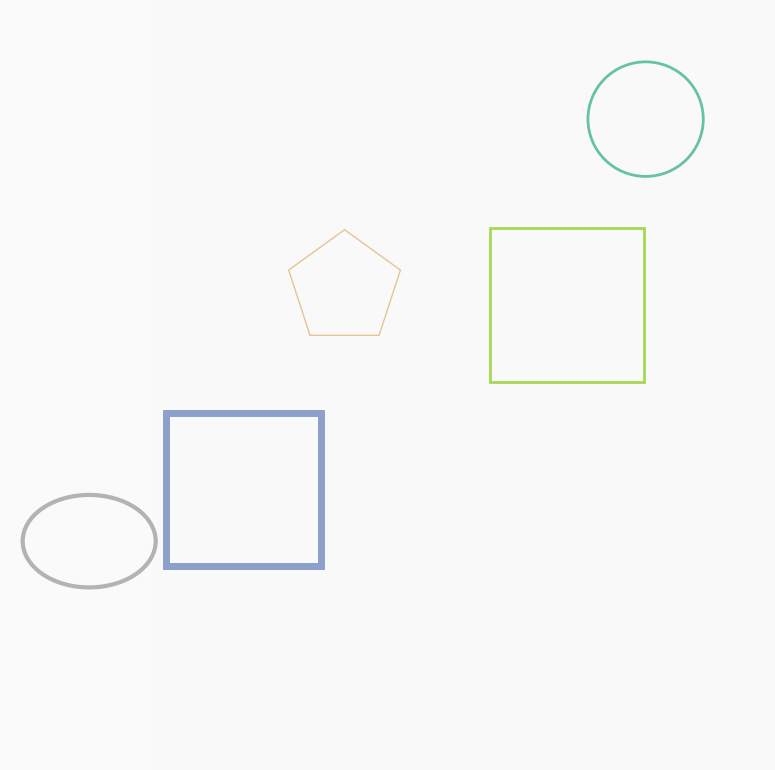[{"shape": "circle", "thickness": 1, "radius": 0.37, "center": [0.833, 0.845]}, {"shape": "square", "thickness": 2.5, "radius": 0.5, "center": [0.314, 0.364]}, {"shape": "square", "thickness": 1, "radius": 0.5, "center": [0.731, 0.604]}, {"shape": "pentagon", "thickness": 0.5, "radius": 0.38, "center": [0.445, 0.626]}, {"shape": "oval", "thickness": 1.5, "radius": 0.43, "center": [0.115, 0.297]}]